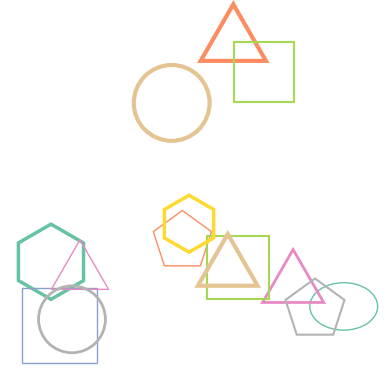[{"shape": "oval", "thickness": 1, "radius": 0.44, "center": [0.893, 0.204]}, {"shape": "hexagon", "thickness": 2.5, "radius": 0.49, "center": [0.132, 0.32]}, {"shape": "triangle", "thickness": 3, "radius": 0.49, "center": [0.606, 0.891]}, {"shape": "pentagon", "thickness": 1, "radius": 0.4, "center": [0.474, 0.374]}, {"shape": "square", "thickness": 1, "radius": 0.49, "center": [0.154, 0.154]}, {"shape": "triangle", "thickness": 1, "radius": 0.43, "center": [0.208, 0.291]}, {"shape": "triangle", "thickness": 2, "radius": 0.46, "center": [0.761, 0.26]}, {"shape": "square", "thickness": 1.5, "radius": 0.41, "center": [0.618, 0.305]}, {"shape": "square", "thickness": 1.5, "radius": 0.39, "center": [0.686, 0.813]}, {"shape": "hexagon", "thickness": 2.5, "radius": 0.37, "center": [0.491, 0.419]}, {"shape": "triangle", "thickness": 3, "radius": 0.45, "center": [0.592, 0.303]}, {"shape": "circle", "thickness": 3, "radius": 0.49, "center": [0.446, 0.733]}, {"shape": "circle", "thickness": 2, "radius": 0.43, "center": [0.187, 0.171]}, {"shape": "pentagon", "thickness": 1.5, "radius": 0.4, "center": [0.818, 0.196]}]